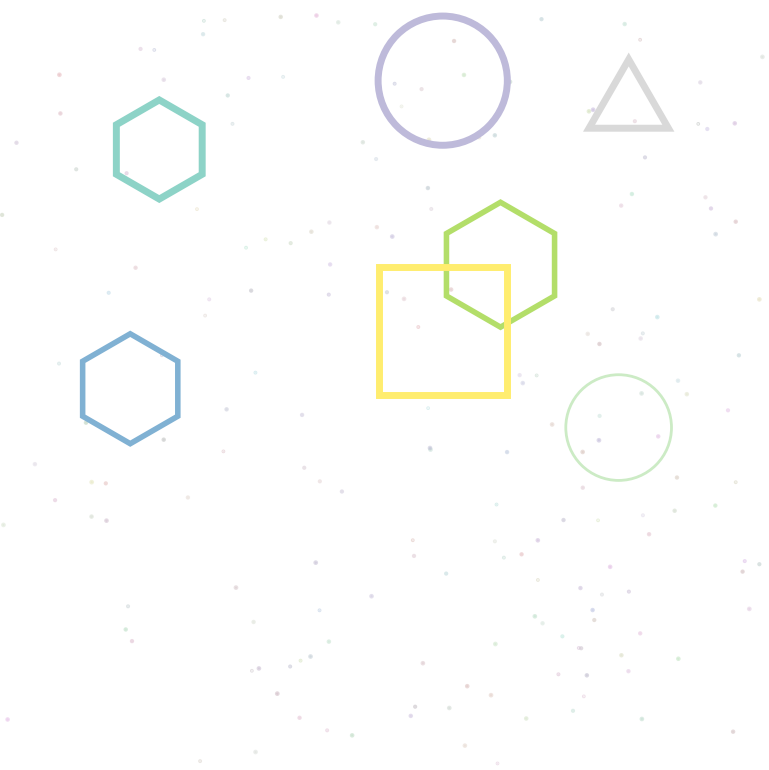[{"shape": "hexagon", "thickness": 2.5, "radius": 0.32, "center": [0.207, 0.806]}, {"shape": "circle", "thickness": 2.5, "radius": 0.42, "center": [0.575, 0.895]}, {"shape": "hexagon", "thickness": 2, "radius": 0.36, "center": [0.169, 0.495]}, {"shape": "hexagon", "thickness": 2, "radius": 0.41, "center": [0.65, 0.656]}, {"shape": "triangle", "thickness": 2.5, "radius": 0.3, "center": [0.817, 0.863]}, {"shape": "circle", "thickness": 1, "radius": 0.34, "center": [0.803, 0.445]}, {"shape": "square", "thickness": 2.5, "radius": 0.41, "center": [0.576, 0.571]}]